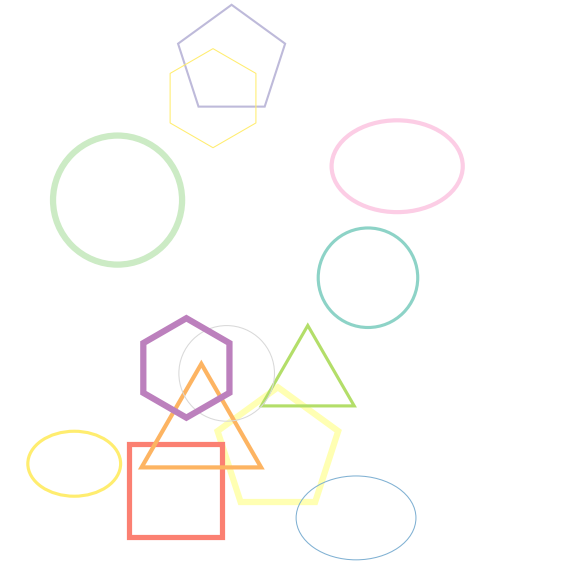[{"shape": "circle", "thickness": 1.5, "radius": 0.43, "center": [0.637, 0.518]}, {"shape": "pentagon", "thickness": 3, "radius": 0.55, "center": [0.481, 0.219]}, {"shape": "pentagon", "thickness": 1, "radius": 0.49, "center": [0.401, 0.893]}, {"shape": "square", "thickness": 2.5, "radius": 0.4, "center": [0.304, 0.149]}, {"shape": "oval", "thickness": 0.5, "radius": 0.52, "center": [0.617, 0.102]}, {"shape": "triangle", "thickness": 2, "radius": 0.6, "center": [0.349, 0.25]}, {"shape": "triangle", "thickness": 1.5, "radius": 0.46, "center": [0.533, 0.343]}, {"shape": "oval", "thickness": 2, "radius": 0.57, "center": [0.688, 0.711]}, {"shape": "circle", "thickness": 0.5, "radius": 0.41, "center": [0.393, 0.353]}, {"shape": "hexagon", "thickness": 3, "radius": 0.43, "center": [0.323, 0.362]}, {"shape": "circle", "thickness": 3, "radius": 0.56, "center": [0.204, 0.653]}, {"shape": "oval", "thickness": 1.5, "radius": 0.4, "center": [0.129, 0.196]}, {"shape": "hexagon", "thickness": 0.5, "radius": 0.43, "center": [0.369, 0.829]}]